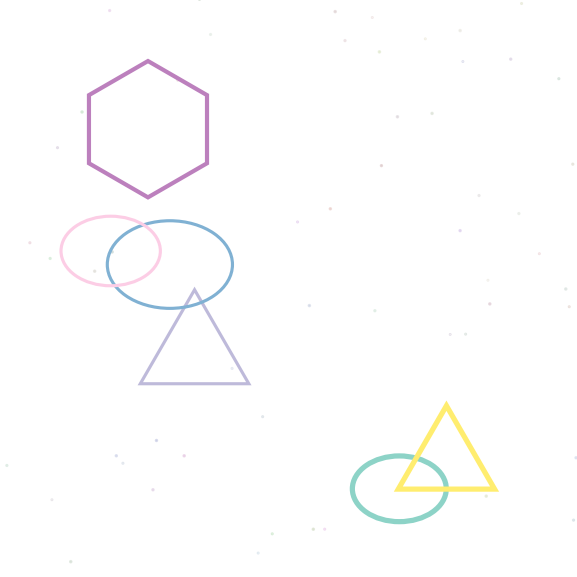[{"shape": "oval", "thickness": 2.5, "radius": 0.41, "center": [0.691, 0.153]}, {"shape": "triangle", "thickness": 1.5, "radius": 0.54, "center": [0.337, 0.389]}, {"shape": "oval", "thickness": 1.5, "radius": 0.54, "center": [0.294, 0.541]}, {"shape": "oval", "thickness": 1.5, "radius": 0.43, "center": [0.192, 0.565]}, {"shape": "hexagon", "thickness": 2, "radius": 0.59, "center": [0.256, 0.775]}, {"shape": "triangle", "thickness": 2.5, "radius": 0.48, "center": [0.773, 0.2]}]